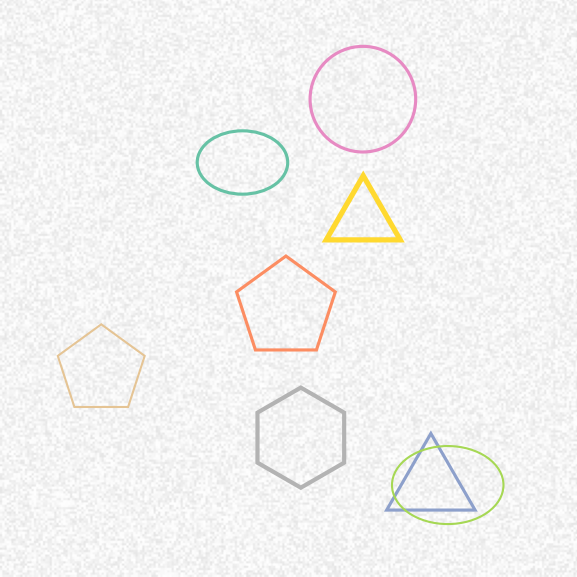[{"shape": "oval", "thickness": 1.5, "radius": 0.39, "center": [0.42, 0.718]}, {"shape": "pentagon", "thickness": 1.5, "radius": 0.45, "center": [0.495, 0.466]}, {"shape": "triangle", "thickness": 1.5, "radius": 0.44, "center": [0.746, 0.16]}, {"shape": "circle", "thickness": 1.5, "radius": 0.46, "center": [0.628, 0.827]}, {"shape": "oval", "thickness": 1, "radius": 0.48, "center": [0.775, 0.159]}, {"shape": "triangle", "thickness": 2.5, "radius": 0.37, "center": [0.629, 0.621]}, {"shape": "pentagon", "thickness": 1, "radius": 0.4, "center": [0.175, 0.358]}, {"shape": "hexagon", "thickness": 2, "radius": 0.43, "center": [0.521, 0.241]}]